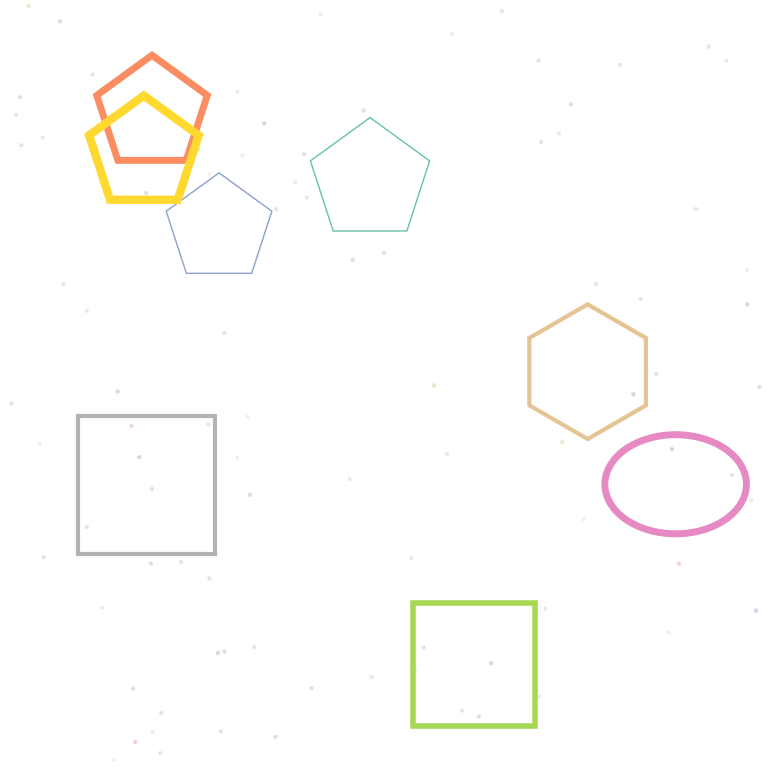[{"shape": "pentagon", "thickness": 0.5, "radius": 0.41, "center": [0.481, 0.766]}, {"shape": "pentagon", "thickness": 2.5, "radius": 0.38, "center": [0.197, 0.853]}, {"shape": "pentagon", "thickness": 0.5, "radius": 0.36, "center": [0.284, 0.703]}, {"shape": "oval", "thickness": 2.5, "radius": 0.46, "center": [0.877, 0.371]}, {"shape": "square", "thickness": 2, "radius": 0.4, "center": [0.615, 0.137]}, {"shape": "pentagon", "thickness": 3, "radius": 0.37, "center": [0.187, 0.801]}, {"shape": "hexagon", "thickness": 1.5, "radius": 0.44, "center": [0.763, 0.517]}, {"shape": "square", "thickness": 1.5, "radius": 0.45, "center": [0.19, 0.371]}]